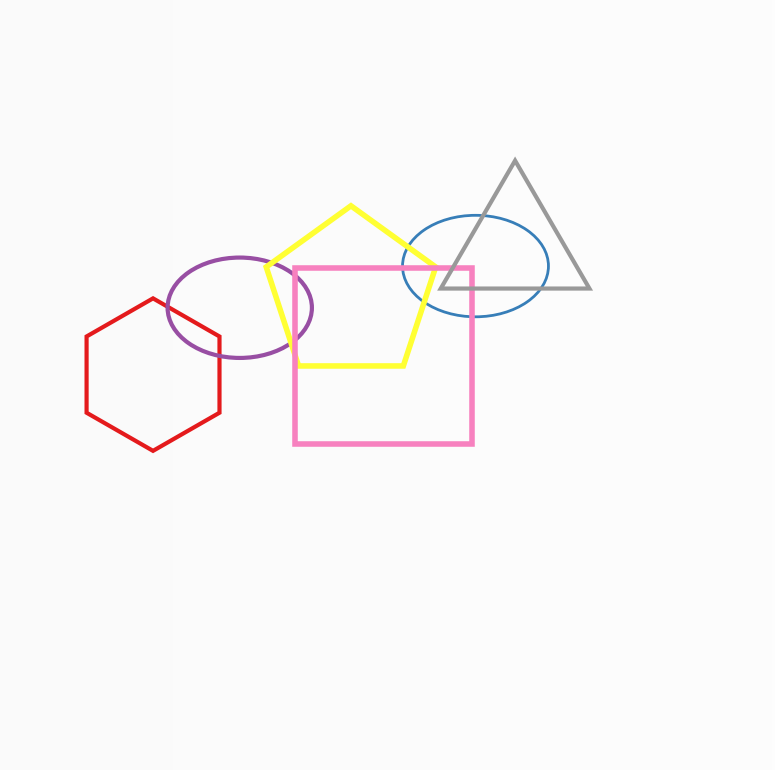[{"shape": "hexagon", "thickness": 1.5, "radius": 0.5, "center": [0.197, 0.514]}, {"shape": "oval", "thickness": 1, "radius": 0.47, "center": [0.614, 0.654]}, {"shape": "oval", "thickness": 1.5, "radius": 0.47, "center": [0.309, 0.6]}, {"shape": "pentagon", "thickness": 2, "radius": 0.57, "center": [0.453, 0.618]}, {"shape": "square", "thickness": 2, "radius": 0.57, "center": [0.494, 0.537]}, {"shape": "triangle", "thickness": 1.5, "radius": 0.55, "center": [0.665, 0.681]}]